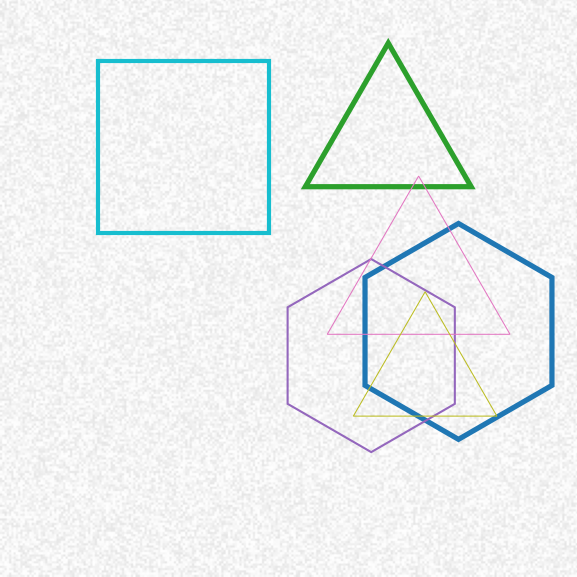[{"shape": "hexagon", "thickness": 2.5, "radius": 0.93, "center": [0.794, 0.425]}, {"shape": "triangle", "thickness": 2.5, "radius": 0.83, "center": [0.672, 0.759]}, {"shape": "hexagon", "thickness": 1, "radius": 0.84, "center": [0.643, 0.383]}, {"shape": "triangle", "thickness": 0.5, "radius": 0.91, "center": [0.725, 0.512]}, {"shape": "triangle", "thickness": 0.5, "radius": 0.72, "center": [0.736, 0.35]}, {"shape": "square", "thickness": 2, "radius": 0.74, "center": [0.317, 0.744]}]